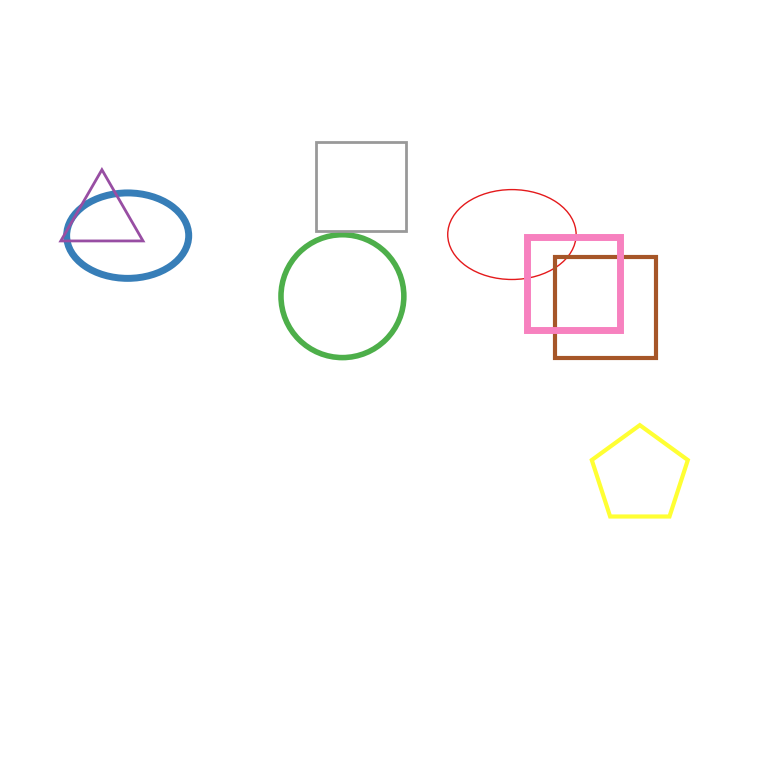[{"shape": "oval", "thickness": 0.5, "radius": 0.42, "center": [0.665, 0.695]}, {"shape": "oval", "thickness": 2.5, "radius": 0.4, "center": [0.166, 0.694]}, {"shape": "circle", "thickness": 2, "radius": 0.4, "center": [0.445, 0.615]}, {"shape": "triangle", "thickness": 1, "radius": 0.31, "center": [0.132, 0.718]}, {"shape": "pentagon", "thickness": 1.5, "radius": 0.33, "center": [0.831, 0.382]}, {"shape": "square", "thickness": 1.5, "radius": 0.33, "center": [0.787, 0.601]}, {"shape": "square", "thickness": 2.5, "radius": 0.3, "center": [0.745, 0.632]}, {"shape": "square", "thickness": 1, "radius": 0.29, "center": [0.469, 0.758]}]